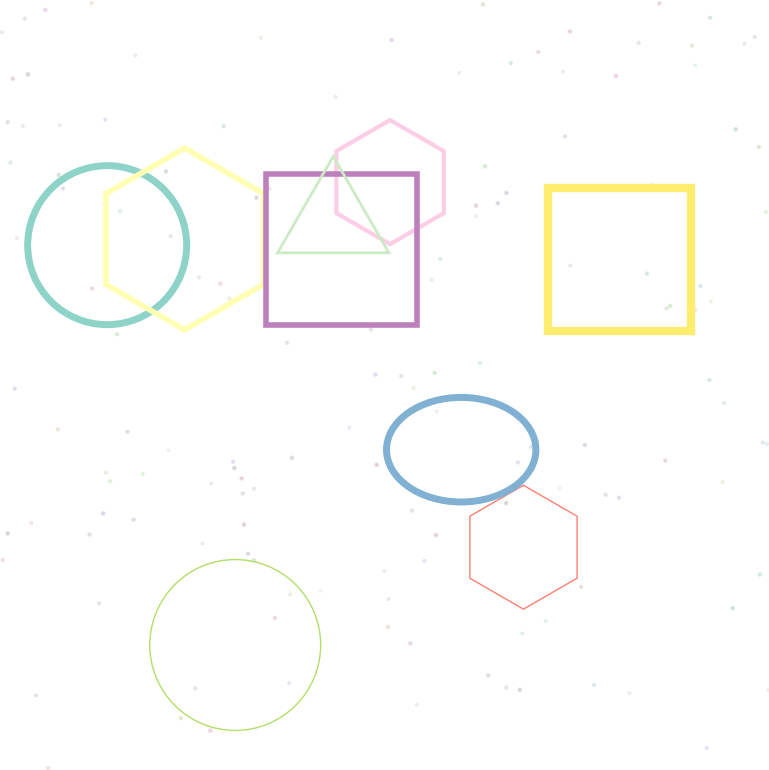[{"shape": "circle", "thickness": 2.5, "radius": 0.52, "center": [0.139, 0.682]}, {"shape": "hexagon", "thickness": 2, "radius": 0.59, "center": [0.24, 0.69]}, {"shape": "hexagon", "thickness": 0.5, "radius": 0.4, "center": [0.68, 0.289]}, {"shape": "oval", "thickness": 2.5, "radius": 0.49, "center": [0.599, 0.416]}, {"shape": "circle", "thickness": 0.5, "radius": 0.55, "center": [0.305, 0.162]}, {"shape": "hexagon", "thickness": 1.5, "radius": 0.4, "center": [0.507, 0.764]}, {"shape": "square", "thickness": 2, "radius": 0.49, "center": [0.444, 0.676]}, {"shape": "triangle", "thickness": 1, "radius": 0.42, "center": [0.433, 0.713]}, {"shape": "square", "thickness": 3, "radius": 0.46, "center": [0.805, 0.663]}]